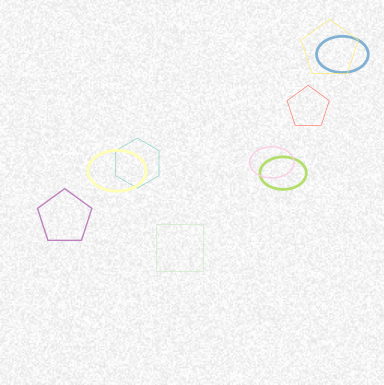[{"shape": "hexagon", "thickness": 0.5, "radius": 0.32, "center": [0.357, 0.576]}, {"shape": "oval", "thickness": 2, "radius": 0.38, "center": [0.304, 0.556]}, {"shape": "pentagon", "thickness": 0.5, "radius": 0.29, "center": [0.8, 0.721]}, {"shape": "oval", "thickness": 2, "radius": 0.34, "center": [0.889, 0.859]}, {"shape": "oval", "thickness": 2, "radius": 0.3, "center": [0.735, 0.55]}, {"shape": "oval", "thickness": 1, "radius": 0.29, "center": [0.706, 0.578]}, {"shape": "pentagon", "thickness": 1, "radius": 0.37, "center": [0.168, 0.436]}, {"shape": "square", "thickness": 0.5, "radius": 0.3, "center": [0.467, 0.357]}, {"shape": "pentagon", "thickness": 0.5, "radius": 0.39, "center": [0.856, 0.872]}]